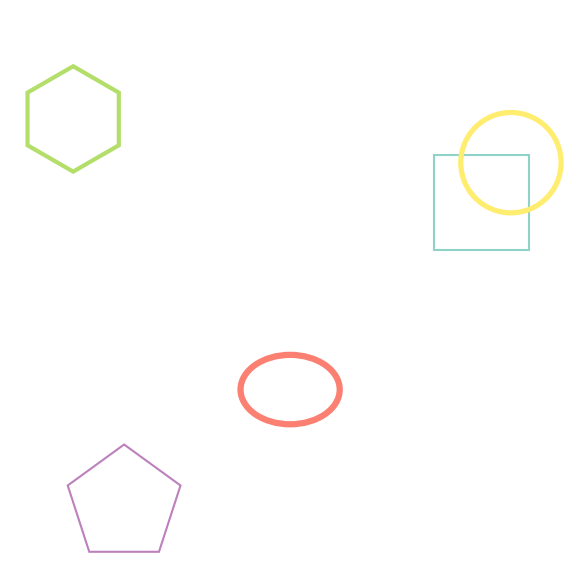[{"shape": "square", "thickness": 1, "radius": 0.41, "center": [0.834, 0.648]}, {"shape": "oval", "thickness": 3, "radius": 0.43, "center": [0.502, 0.325]}, {"shape": "hexagon", "thickness": 2, "radius": 0.46, "center": [0.127, 0.793]}, {"shape": "pentagon", "thickness": 1, "radius": 0.51, "center": [0.215, 0.127]}, {"shape": "circle", "thickness": 2.5, "radius": 0.43, "center": [0.885, 0.717]}]